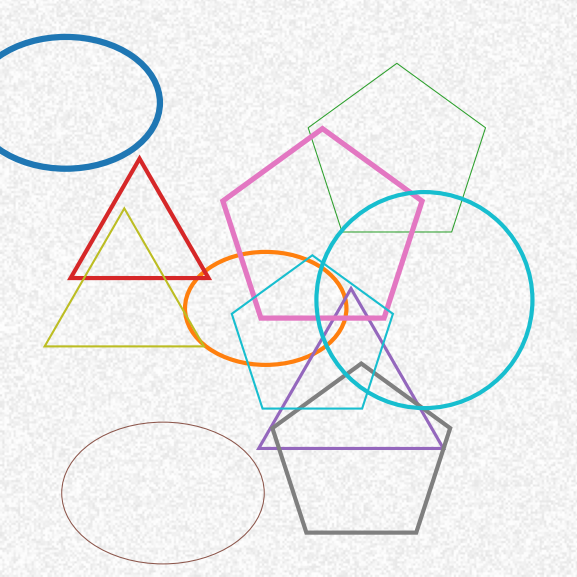[{"shape": "oval", "thickness": 3, "radius": 0.82, "center": [0.114, 0.821]}, {"shape": "oval", "thickness": 2, "radius": 0.7, "center": [0.46, 0.465]}, {"shape": "pentagon", "thickness": 0.5, "radius": 0.81, "center": [0.687, 0.728]}, {"shape": "triangle", "thickness": 2, "radius": 0.69, "center": [0.242, 0.587]}, {"shape": "triangle", "thickness": 1.5, "radius": 0.92, "center": [0.608, 0.315]}, {"shape": "oval", "thickness": 0.5, "radius": 0.88, "center": [0.282, 0.145]}, {"shape": "pentagon", "thickness": 2.5, "radius": 0.91, "center": [0.558, 0.595]}, {"shape": "pentagon", "thickness": 2, "radius": 0.81, "center": [0.626, 0.208]}, {"shape": "triangle", "thickness": 1, "radius": 0.8, "center": [0.215, 0.479]}, {"shape": "pentagon", "thickness": 1, "radius": 0.73, "center": [0.541, 0.41]}, {"shape": "circle", "thickness": 2, "radius": 0.94, "center": [0.735, 0.479]}]